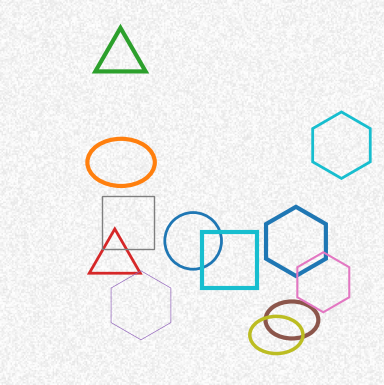[{"shape": "circle", "thickness": 2, "radius": 0.37, "center": [0.502, 0.374]}, {"shape": "hexagon", "thickness": 3, "radius": 0.45, "center": [0.769, 0.373]}, {"shape": "oval", "thickness": 3, "radius": 0.44, "center": [0.315, 0.578]}, {"shape": "triangle", "thickness": 3, "radius": 0.38, "center": [0.313, 0.852]}, {"shape": "triangle", "thickness": 2, "radius": 0.38, "center": [0.298, 0.329]}, {"shape": "hexagon", "thickness": 0.5, "radius": 0.45, "center": [0.366, 0.207]}, {"shape": "oval", "thickness": 3, "radius": 0.34, "center": [0.758, 0.169]}, {"shape": "hexagon", "thickness": 1.5, "radius": 0.39, "center": [0.84, 0.267]}, {"shape": "square", "thickness": 1, "radius": 0.34, "center": [0.332, 0.423]}, {"shape": "oval", "thickness": 2.5, "radius": 0.35, "center": [0.718, 0.13]}, {"shape": "square", "thickness": 3, "radius": 0.36, "center": [0.596, 0.324]}, {"shape": "hexagon", "thickness": 2, "radius": 0.43, "center": [0.887, 0.623]}]